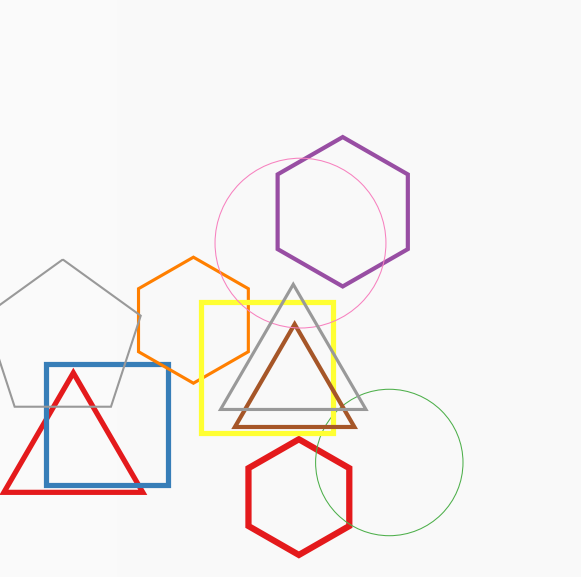[{"shape": "hexagon", "thickness": 3, "radius": 0.5, "center": [0.514, 0.138]}, {"shape": "triangle", "thickness": 2.5, "radius": 0.69, "center": [0.126, 0.216]}, {"shape": "square", "thickness": 2.5, "radius": 0.53, "center": [0.184, 0.264]}, {"shape": "circle", "thickness": 0.5, "radius": 0.63, "center": [0.67, 0.198]}, {"shape": "hexagon", "thickness": 2, "radius": 0.65, "center": [0.59, 0.632]}, {"shape": "hexagon", "thickness": 1.5, "radius": 0.55, "center": [0.333, 0.445]}, {"shape": "square", "thickness": 2.5, "radius": 0.57, "center": [0.459, 0.362]}, {"shape": "triangle", "thickness": 2, "radius": 0.59, "center": [0.507, 0.319]}, {"shape": "circle", "thickness": 0.5, "radius": 0.74, "center": [0.517, 0.578]}, {"shape": "pentagon", "thickness": 1, "radius": 0.7, "center": [0.108, 0.409]}, {"shape": "triangle", "thickness": 1.5, "radius": 0.72, "center": [0.505, 0.362]}]